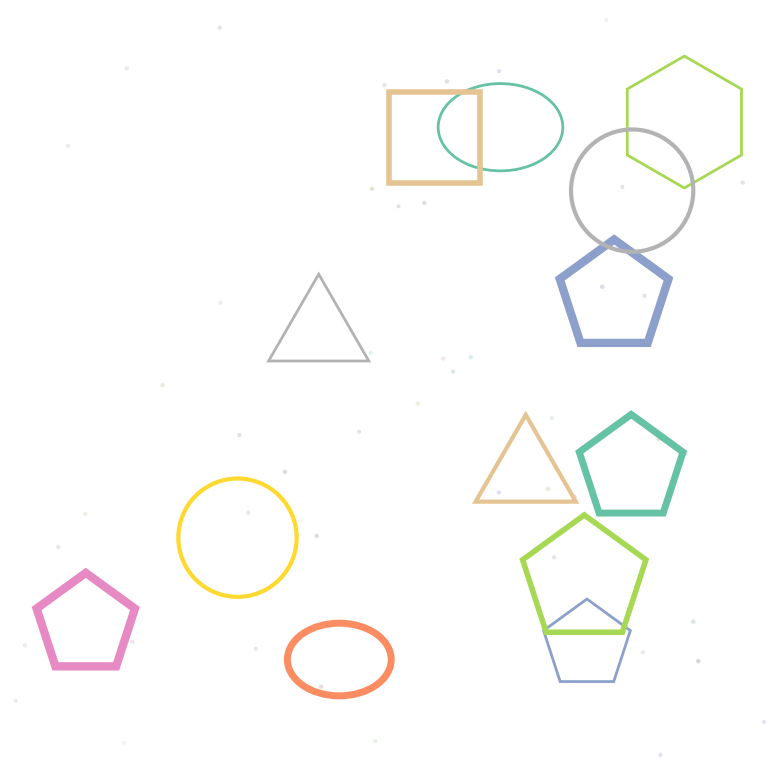[{"shape": "pentagon", "thickness": 2.5, "radius": 0.35, "center": [0.82, 0.391]}, {"shape": "oval", "thickness": 1, "radius": 0.4, "center": [0.65, 0.835]}, {"shape": "oval", "thickness": 2.5, "radius": 0.34, "center": [0.441, 0.143]}, {"shape": "pentagon", "thickness": 3, "radius": 0.37, "center": [0.798, 0.615]}, {"shape": "pentagon", "thickness": 1, "radius": 0.3, "center": [0.762, 0.163]}, {"shape": "pentagon", "thickness": 3, "radius": 0.34, "center": [0.111, 0.189]}, {"shape": "hexagon", "thickness": 1, "radius": 0.43, "center": [0.889, 0.841]}, {"shape": "pentagon", "thickness": 2, "radius": 0.42, "center": [0.759, 0.247]}, {"shape": "circle", "thickness": 1.5, "radius": 0.38, "center": [0.308, 0.302]}, {"shape": "triangle", "thickness": 1.5, "radius": 0.38, "center": [0.683, 0.386]}, {"shape": "square", "thickness": 2, "radius": 0.29, "center": [0.564, 0.822]}, {"shape": "triangle", "thickness": 1, "radius": 0.38, "center": [0.414, 0.569]}, {"shape": "circle", "thickness": 1.5, "radius": 0.4, "center": [0.821, 0.752]}]